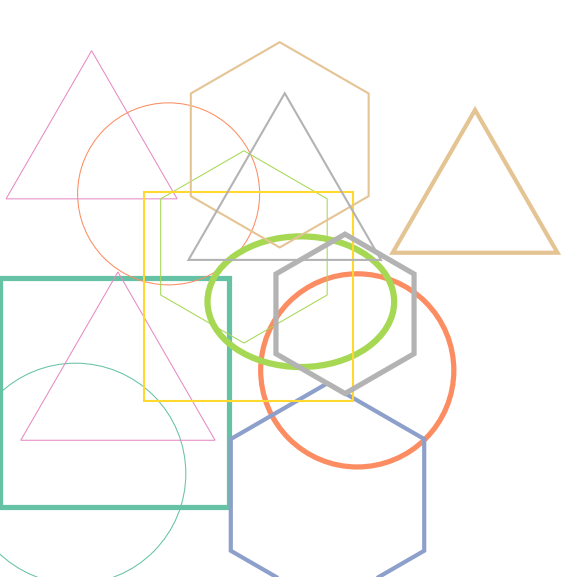[{"shape": "circle", "thickness": 0.5, "radius": 0.96, "center": [0.131, 0.179]}, {"shape": "square", "thickness": 2.5, "radius": 0.99, "center": [0.198, 0.32]}, {"shape": "circle", "thickness": 0.5, "radius": 0.79, "center": [0.292, 0.663]}, {"shape": "circle", "thickness": 2.5, "radius": 0.84, "center": [0.619, 0.358]}, {"shape": "hexagon", "thickness": 2, "radius": 0.97, "center": [0.567, 0.142]}, {"shape": "triangle", "thickness": 0.5, "radius": 0.86, "center": [0.159, 0.74]}, {"shape": "triangle", "thickness": 0.5, "radius": 0.97, "center": [0.204, 0.334]}, {"shape": "hexagon", "thickness": 0.5, "radius": 0.83, "center": [0.422, 0.572]}, {"shape": "oval", "thickness": 3, "radius": 0.81, "center": [0.521, 0.477]}, {"shape": "square", "thickness": 1, "radius": 0.9, "center": [0.43, 0.485]}, {"shape": "triangle", "thickness": 2, "radius": 0.82, "center": [0.823, 0.644]}, {"shape": "hexagon", "thickness": 1, "radius": 0.89, "center": [0.484, 0.748]}, {"shape": "hexagon", "thickness": 2.5, "radius": 0.69, "center": [0.597, 0.456]}, {"shape": "triangle", "thickness": 1, "radius": 0.96, "center": [0.493, 0.645]}]